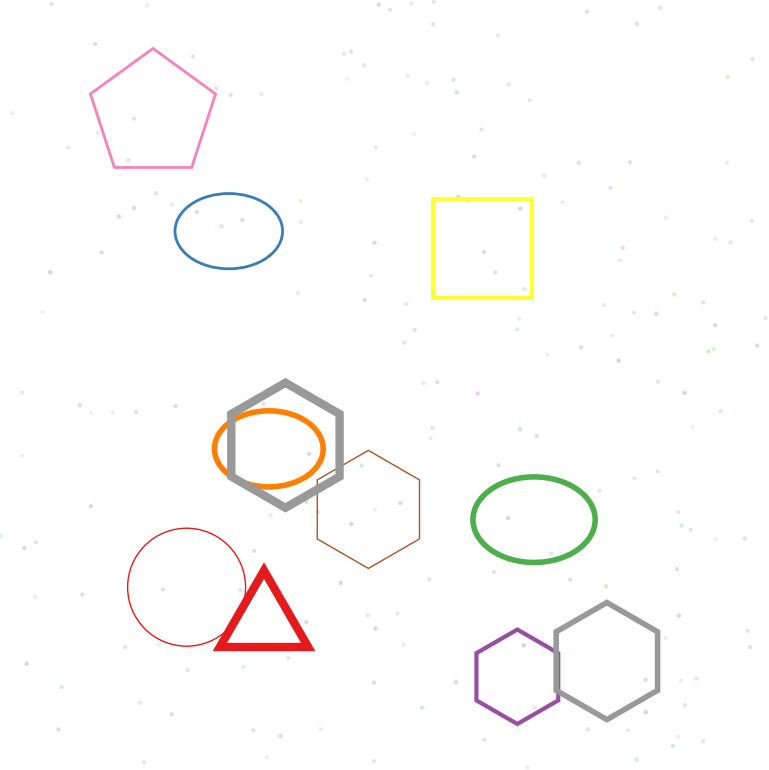[{"shape": "circle", "thickness": 0.5, "radius": 0.38, "center": [0.242, 0.237]}, {"shape": "triangle", "thickness": 3, "radius": 0.33, "center": [0.343, 0.193]}, {"shape": "oval", "thickness": 1, "radius": 0.35, "center": [0.297, 0.7]}, {"shape": "oval", "thickness": 2, "radius": 0.4, "center": [0.694, 0.325]}, {"shape": "hexagon", "thickness": 1.5, "radius": 0.31, "center": [0.672, 0.121]}, {"shape": "oval", "thickness": 2, "radius": 0.35, "center": [0.349, 0.417]}, {"shape": "square", "thickness": 1.5, "radius": 0.32, "center": [0.626, 0.677]}, {"shape": "hexagon", "thickness": 0.5, "radius": 0.38, "center": [0.478, 0.338]}, {"shape": "pentagon", "thickness": 1, "radius": 0.43, "center": [0.199, 0.852]}, {"shape": "hexagon", "thickness": 3, "radius": 0.41, "center": [0.371, 0.422]}, {"shape": "hexagon", "thickness": 2, "radius": 0.38, "center": [0.788, 0.141]}]